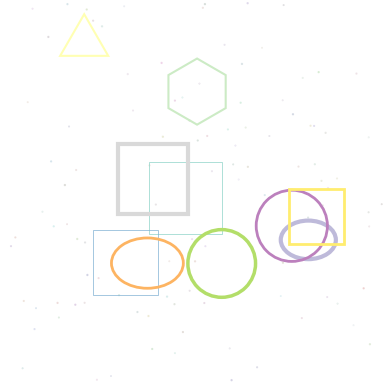[{"shape": "square", "thickness": 0.5, "radius": 0.47, "center": [0.482, 0.486]}, {"shape": "triangle", "thickness": 1.5, "radius": 0.36, "center": [0.219, 0.891]}, {"shape": "oval", "thickness": 3, "radius": 0.36, "center": [0.801, 0.377]}, {"shape": "square", "thickness": 0.5, "radius": 0.42, "center": [0.326, 0.318]}, {"shape": "oval", "thickness": 2, "radius": 0.47, "center": [0.383, 0.317]}, {"shape": "circle", "thickness": 2.5, "radius": 0.44, "center": [0.576, 0.316]}, {"shape": "square", "thickness": 3, "radius": 0.45, "center": [0.398, 0.535]}, {"shape": "circle", "thickness": 2, "radius": 0.46, "center": [0.758, 0.413]}, {"shape": "hexagon", "thickness": 1.5, "radius": 0.43, "center": [0.512, 0.762]}, {"shape": "square", "thickness": 2, "radius": 0.36, "center": [0.823, 0.438]}]